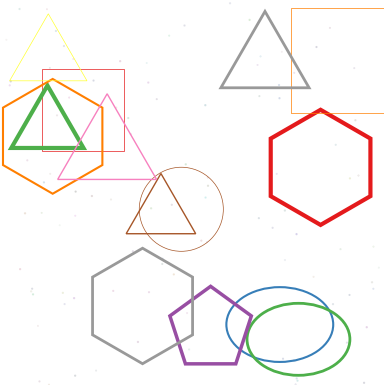[{"shape": "hexagon", "thickness": 3, "radius": 0.75, "center": [0.833, 0.565]}, {"shape": "square", "thickness": 0.5, "radius": 0.53, "center": [0.216, 0.715]}, {"shape": "oval", "thickness": 1.5, "radius": 0.69, "center": [0.727, 0.157]}, {"shape": "triangle", "thickness": 3, "radius": 0.54, "center": [0.123, 0.67]}, {"shape": "oval", "thickness": 2, "radius": 0.67, "center": [0.775, 0.119]}, {"shape": "pentagon", "thickness": 2.5, "radius": 0.56, "center": [0.547, 0.145]}, {"shape": "square", "thickness": 0.5, "radius": 0.68, "center": [0.893, 0.843]}, {"shape": "hexagon", "thickness": 1.5, "radius": 0.75, "center": [0.137, 0.646]}, {"shape": "triangle", "thickness": 0.5, "radius": 0.58, "center": [0.125, 0.848]}, {"shape": "circle", "thickness": 0.5, "radius": 0.55, "center": [0.471, 0.456]}, {"shape": "triangle", "thickness": 1, "radius": 0.52, "center": [0.418, 0.445]}, {"shape": "triangle", "thickness": 1, "radius": 0.74, "center": [0.278, 0.608]}, {"shape": "triangle", "thickness": 2, "radius": 0.66, "center": [0.688, 0.838]}, {"shape": "hexagon", "thickness": 2, "radius": 0.75, "center": [0.37, 0.205]}]